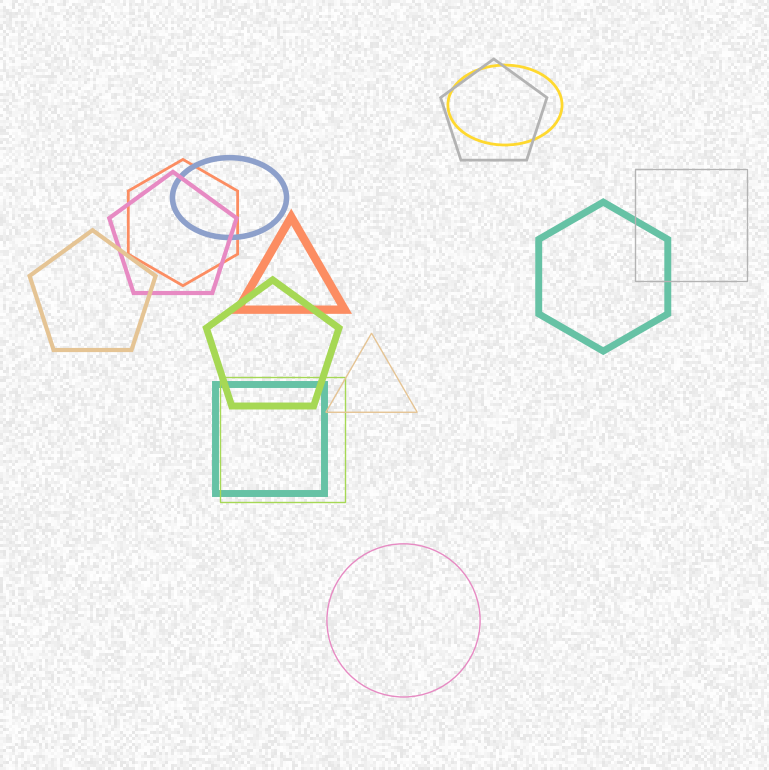[{"shape": "hexagon", "thickness": 2.5, "radius": 0.48, "center": [0.783, 0.641]}, {"shape": "square", "thickness": 2.5, "radius": 0.35, "center": [0.35, 0.431]}, {"shape": "triangle", "thickness": 3, "radius": 0.4, "center": [0.378, 0.638]}, {"shape": "hexagon", "thickness": 1, "radius": 0.41, "center": [0.238, 0.711]}, {"shape": "oval", "thickness": 2, "radius": 0.37, "center": [0.298, 0.743]}, {"shape": "circle", "thickness": 0.5, "radius": 0.5, "center": [0.524, 0.194]}, {"shape": "pentagon", "thickness": 1.5, "radius": 0.43, "center": [0.225, 0.69]}, {"shape": "pentagon", "thickness": 2.5, "radius": 0.45, "center": [0.354, 0.546]}, {"shape": "square", "thickness": 0.5, "radius": 0.41, "center": [0.367, 0.43]}, {"shape": "oval", "thickness": 1, "radius": 0.37, "center": [0.656, 0.864]}, {"shape": "pentagon", "thickness": 1.5, "radius": 0.43, "center": [0.12, 0.615]}, {"shape": "triangle", "thickness": 0.5, "radius": 0.34, "center": [0.483, 0.499]}, {"shape": "pentagon", "thickness": 1, "radius": 0.36, "center": [0.641, 0.851]}, {"shape": "square", "thickness": 0.5, "radius": 0.36, "center": [0.897, 0.707]}]